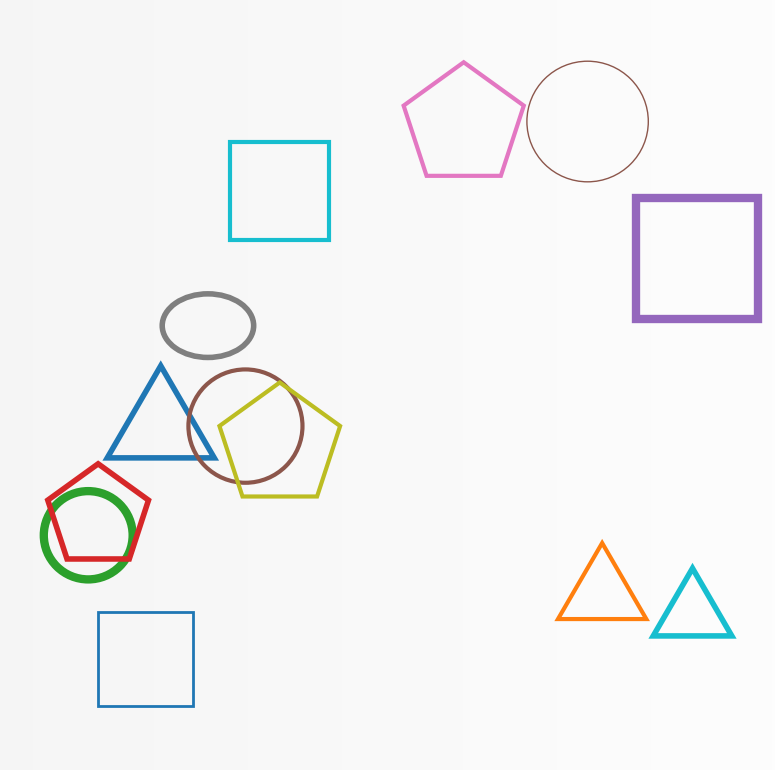[{"shape": "square", "thickness": 1, "radius": 0.31, "center": [0.187, 0.144]}, {"shape": "triangle", "thickness": 2, "radius": 0.4, "center": [0.207, 0.445]}, {"shape": "triangle", "thickness": 1.5, "radius": 0.33, "center": [0.777, 0.229]}, {"shape": "circle", "thickness": 3, "radius": 0.29, "center": [0.114, 0.305]}, {"shape": "pentagon", "thickness": 2, "radius": 0.34, "center": [0.127, 0.329]}, {"shape": "square", "thickness": 3, "radius": 0.39, "center": [0.9, 0.665]}, {"shape": "circle", "thickness": 1.5, "radius": 0.37, "center": [0.317, 0.447]}, {"shape": "circle", "thickness": 0.5, "radius": 0.39, "center": [0.758, 0.842]}, {"shape": "pentagon", "thickness": 1.5, "radius": 0.41, "center": [0.598, 0.838]}, {"shape": "oval", "thickness": 2, "radius": 0.3, "center": [0.268, 0.577]}, {"shape": "pentagon", "thickness": 1.5, "radius": 0.41, "center": [0.361, 0.421]}, {"shape": "triangle", "thickness": 2, "radius": 0.29, "center": [0.894, 0.203]}, {"shape": "square", "thickness": 1.5, "radius": 0.32, "center": [0.361, 0.752]}]